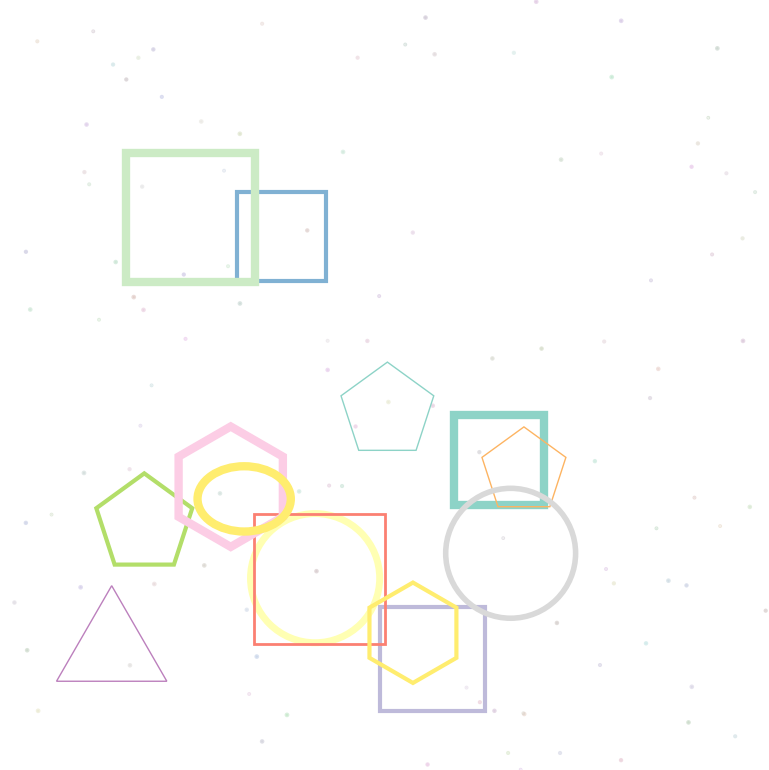[{"shape": "pentagon", "thickness": 0.5, "radius": 0.32, "center": [0.503, 0.466]}, {"shape": "square", "thickness": 3, "radius": 0.29, "center": [0.648, 0.402]}, {"shape": "circle", "thickness": 2.5, "radius": 0.42, "center": [0.409, 0.249]}, {"shape": "square", "thickness": 1.5, "radius": 0.34, "center": [0.562, 0.144]}, {"shape": "square", "thickness": 1, "radius": 0.42, "center": [0.415, 0.248]}, {"shape": "square", "thickness": 1.5, "radius": 0.29, "center": [0.366, 0.693]}, {"shape": "pentagon", "thickness": 0.5, "radius": 0.29, "center": [0.68, 0.388]}, {"shape": "pentagon", "thickness": 1.5, "radius": 0.33, "center": [0.187, 0.32]}, {"shape": "hexagon", "thickness": 3, "radius": 0.39, "center": [0.3, 0.368]}, {"shape": "circle", "thickness": 2, "radius": 0.42, "center": [0.663, 0.281]}, {"shape": "triangle", "thickness": 0.5, "radius": 0.41, "center": [0.145, 0.157]}, {"shape": "square", "thickness": 3, "radius": 0.42, "center": [0.247, 0.718]}, {"shape": "hexagon", "thickness": 1.5, "radius": 0.33, "center": [0.536, 0.178]}, {"shape": "oval", "thickness": 3, "radius": 0.3, "center": [0.317, 0.352]}]